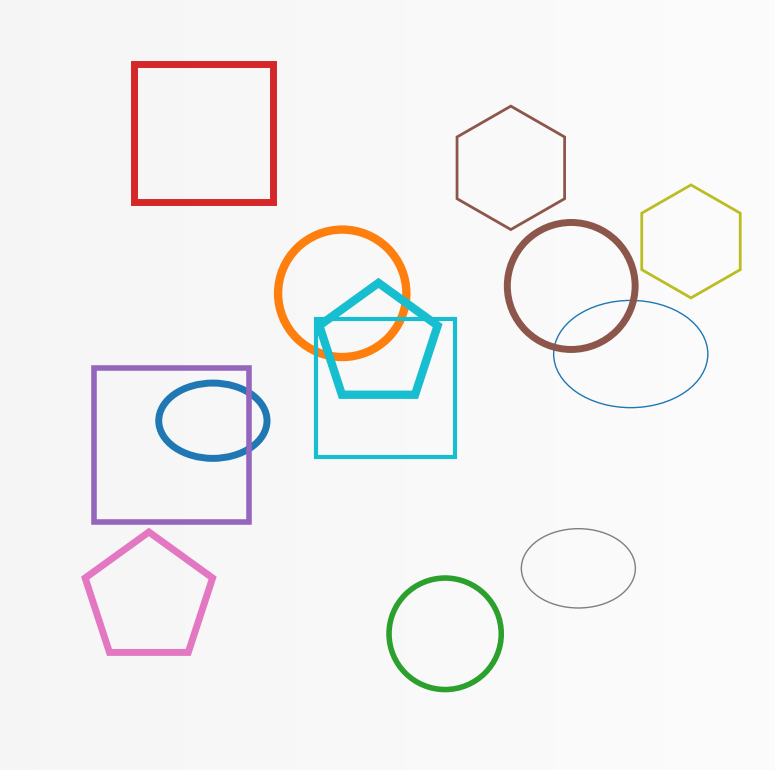[{"shape": "oval", "thickness": 0.5, "radius": 0.5, "center": [0.814, 0.54]}, {"shape": "oval", "thickness": 2.5, "radius": 0.35, "center": [0.275, 0.454]}, {"shape": "circle", "thickness": 3, "radius": 0.41, "center": [0.442, 0.619]}, {"shape": "circle", "thickness": 2, "radius": 0.36, "center": [0.574, 0.177]}, {"shape": "square", "thickness": 2.5, "radius": 0.45, "center": [0.263, 0.827]}, {"shape": "square", "thickness": 2, "radius": 0.5, "center": [0.221, 0.422]}, {"shape": "circle", "thickness": 2.5, "radius": 0.41, "center": [0.737, 0.629]}, {"shape": "hexagon", "thickness": 1, "radius": 0.4, "center": [0.659, 0.782]}, {"shape": "pentagon", "thickness": 2.5, "radius": 0.43, "center": [0.192, 0.223]}, {"shape": "oval", "thickness": 0.5, "radius": 0.37, "center": [0.746, 0.262]}, {"shape": "hexagon", "thickness": 1, "radius": 0.37, "center": [0.892, 0.686]}, {"shape": "pentagon", "thickness": 3, "radius": 0.4, "center": [0.488, 0.552]}, {"shape": "square", "thickness": 1.5, "radius": 0.45, "center": [0.497, 0.496]}]